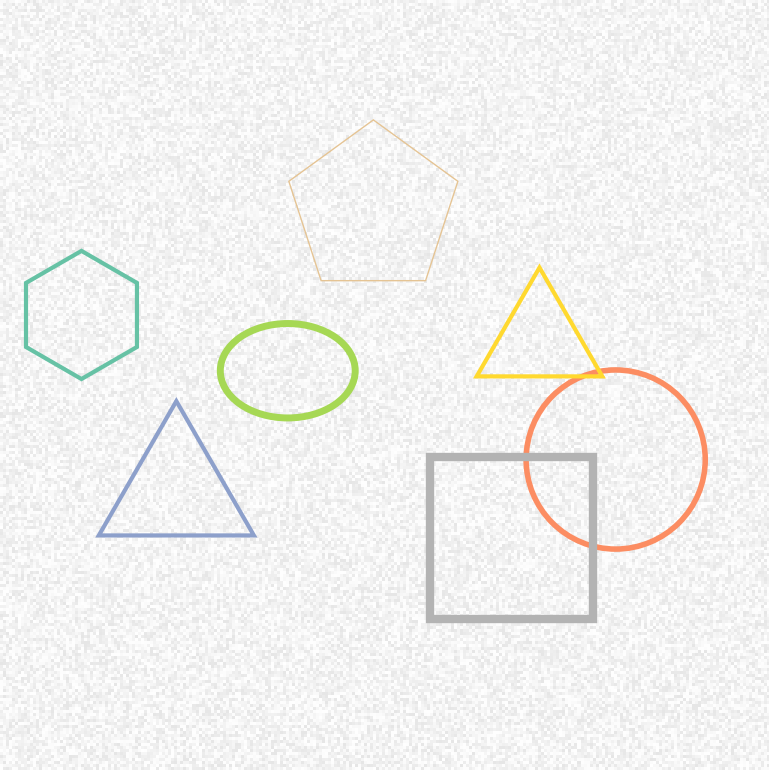[{"shape": "hexagon", "thickness": 1.5, "radius": 0.42, "center": [0.106, 0.591]}, {"shape": "circle", "thickness": 2, "radius": 0.58, "center": [0.8, 0.403]}, {"shape": "triangle", "thickness": 1.5, "radius": 0.58, "center": [0.229, 0.363]}, {"shape": "oval", "thickness": 2.5, "radius": 0.44, "center": [0.374, 0.519]}, {"shape": "triangle", "thickness": 1.5, "radius": 0.47, "center": [0.701, 0.558]}, {"shape": "pentagon", "thickness": 0.5, "radius": 0.58, "center": [0.485, 0.729]}, {"shape": "square", "thickness": 3, "radius": 0.53, "center": [0.664, 0.301]}]